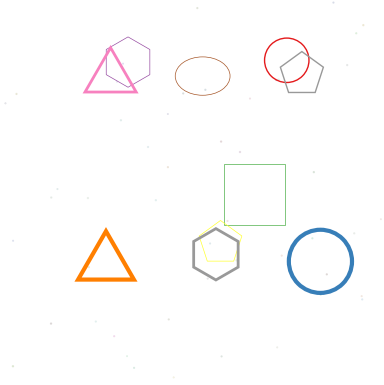[{"shape": "circle", "thickness": 1, "radius": 0.29, "center": [0.745, 0.843]}, {"shape": "circle", "thickness": 3, "radius": 0.41, "center": [0.832, 0.321]}, {"shape": "square", "thickness": 0.5, "radius": 0.39, "center": [0.661, 0.495]}, {"shape": "hexagon", "thickness": 0.5, "radius": 0.33, "center": [0.333, 0.839]}, {"shape": "triangle", "thickness": 3, "radius": 0.42, "center": [0.275, 0.316]}, {"shape": "pentagon", "thickness": 0.5, "radius": 0.29, "center": [0.573, 0.369]}, {"shape": "oval", "thickness": 0.5, "radius": 0.36, "center": [0.526, 0.802]}, {"shape": "triangle", "thickness": 2, "radius": 0.38, "center": [0.287, 0.799]}, {"shape": "hexagon", "thickness": 2, "radius": 0.33, "center": [0.561, 0.34]}, {"shape": "pentagon", "thickness": 1, "radius": 0.29, "center": [0.784, 0.807]}]